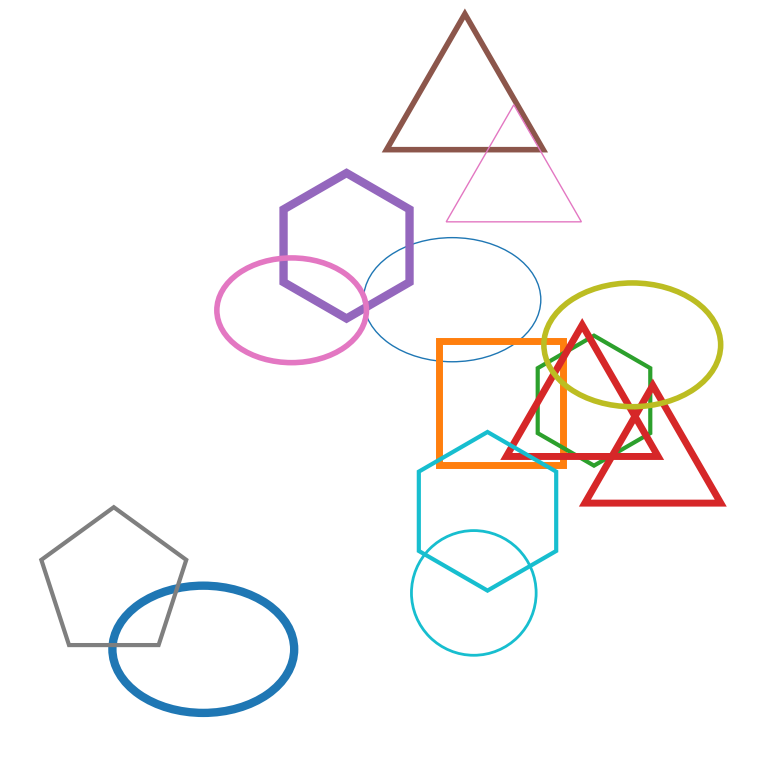[{"shape": "oval", "thickness": 0.5, "radius": 0.58, "center": [0.587, 0.611]}, {"shape": "oval", "thickness": 3, "radius": 0.59, "center": [0.264, 0.157]}, {"shape": "square", "thickness": 2.5, "radius": 0.4, "center": [0.65, 0.476]}, {"shape": "hexagon", "thickness": 1.5, "radius": 0.42, "center": [0.771, 0.48]}, {"shape": "triangle", "thickness": 2.5, "radius": 0.51, "center": [0.848, 0.398]}, {"shape": "triangle", "thickness": 2.5, "radius": 0.57, "center": [0.756, 0.464]}, {"shape": "hexagon", "thickness": 3, "radius": 0.47, "center": [0.45, 0.681]}, {"shape": "triangle", "thickness": 2, "radius": 0.59, "center": [0.604, 0.864]}, {"shape": "oval", "thickness": 2, "radius": 0.49, "center": [0.379, 0.597]}, {"shape": "triangle", "thickness": 0.5, "radius": 0.51, "center": [0.667, 0.763]}, {"shape": "pentagon", "thickness": 1.5, "radius": 0.49, "center": [0.148, 0.242]}, {"shape": "oval", "thickness": 2, "radius": 0.57, "center": [0.821, 0.552]}, {"shape": "circle", "thickness": 1, "radius": 0.4, "center": [0.615, 0.23]}, {"shape": "hexagon", "thickness": 1.5, "radius": 0.52, "center": [0.633, 0.336]}]